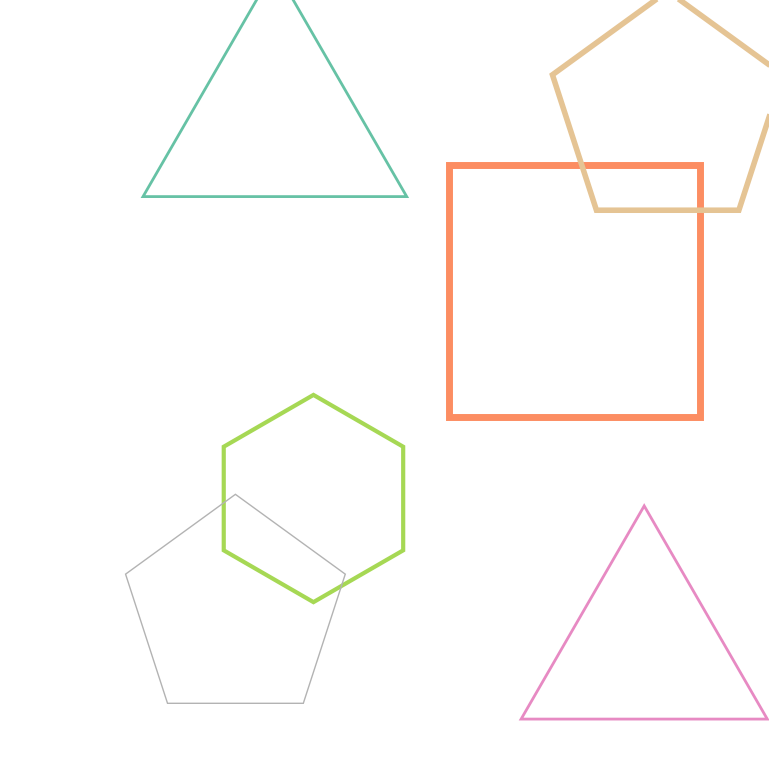[{"shape": "triangle", "thickness": 1, "radius": 0.99, "center": [0.357, 0.844]}, {"shape": "square", "thickness": 2.5, "radius": 0.82, "center": [0.746, 0.622]}, {"shape": "triangle", "thickness": 1, "radius": 0.92, "center": [0.837, 0.158]}, {"shape": "hexagon", "thickness": 1.5, "radius": 0.67, "center": [0.407, 0.353]}, {"shape": "pentagon", "thickness": 2, "radius": 0.79, "center": [0.867, 0.854]}, {"shape": "pentagon", "thickness": 0.5, "radius": 0.75, "center": [0.306, 0.208]}]